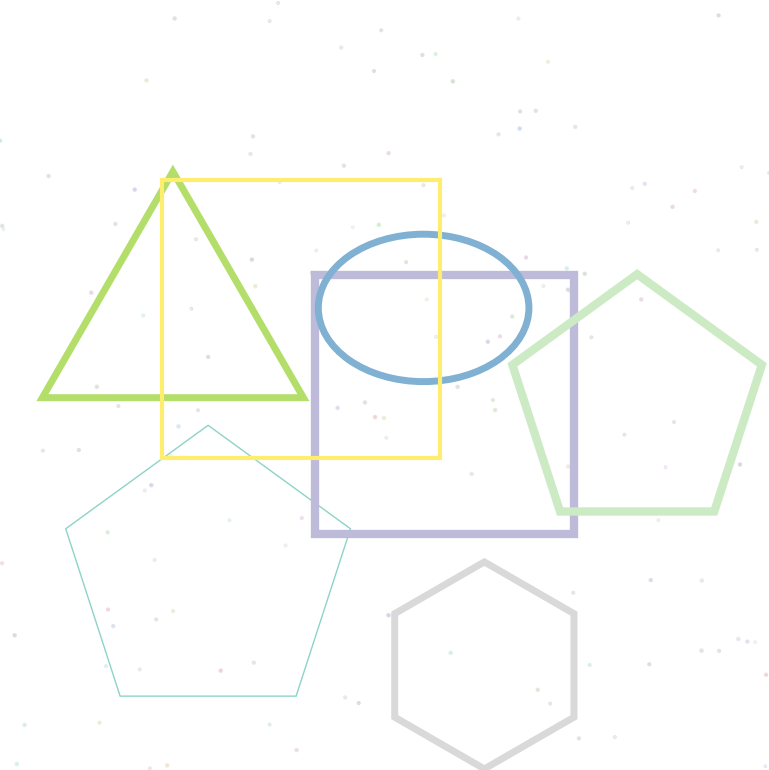[{"shape": "pentagon", "thickness": 0.5, "radius": 0.97, "center": [0.27, 0.253]}, {"shape": "square", "thickness": 3, "radius": 0.84, "center": [0.577, 0.475]}, {"shape": "oval", "thickness": 2.5, "radius": 0.68, "center": [0.55, 0.6]}, {"shape": "triangle", "thickness": 2.5, "radius": 0.98, "center": [0.225, 0.581]}, {"shape": "hexagon", "thickness": 2.5, "radius": 0.67, "center": [0.629, 0.136]}, {"shape": "pentagon", "thickness": 3, "radius": 0.85, "center": [0.827, 0.474]}, {"shape": "square", "thickness": 1.5, "radius": 0.9, "center": [0.39, 0.586]}]